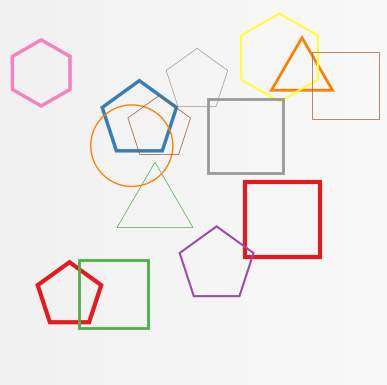[{"shape": "pentagon", "thickness": 3, "radius": 0.43, "center": [0.179, 0.233]}, {"shape": "square", "thickness": 3, "radius": 0.48, "center": [0.729, 0.43]}, {"shape": "pentagon", "thickness": 2.5, "radius": 0.5, "center": [0.36, 0.69]}, {"shape": "square", "thickness": 2, "radius": 0.44, "center": [0.293, 0.237]}, {"shape": "triangle", "thickness": 0.5, "radius": 0.57, "center": [0.4, 0.465]}, {"shape": "pentagon", "thickness": 1.5, "radius": 0.5, "center": [0.559, 0.312]}, {"shape": "circle", "thickness": 1, "radius": 0.53, "center": [0.34, 0.622]}, {"shape": "triangle", "thickness": 2, "radius": 0.45, "center": [0.779, 0.811]}, {"shape": "hexagon", "thickness": 1.5, "radius": 0.57, "center": [0.721, 0.85]}, {"shape": "pentagon", "thickness": 0.5, "radius": 0.43, "center": [0.411, 0.667]}, {"shape": "square", "thickness": 0.5, "radius": 0.43, "center": [0.891, 0.778]}, {"shape": "hexagon", "thickness": 2.5, "radius": 0.43, "center": [0.106, 0.811]}, {"shape": "pentagon", "thickness": 0.5, "radius": 0.42, "center": [0.508, 0.791]}, {"shape": "square", "thickness": 2, "radius": 0.48, "center": [0.633, 0.648]}]